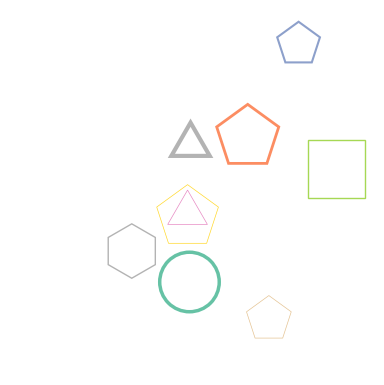[{"shape": "circle", "thickness": 2.5, "radius": 0.39, "center": [0.492, 0.268]}, {"shape": "pentagon", "thickness": 2, "radius": 0.42, "center": [0.643, 0.644]}, {"shape": "pentagon", "thickness": 1.5, "radius": 0.29, "center": [0.776, 0.885]}, {"shape": "triangle", "thickness": 0.5, "radius": 0.3, "center": [0.487, 0.447]}, {"shape": "square", "thickness": 1, "radius": 0.38, "center": [0.874, 0.561]}, {"shape": "pentagon", "thickness": 0.5, "radius": 0.42, "center": [0.487, 0.436]}, {"shape": "pentagon", "thickness": 0.5, "radius": 0.31, "center": [0.698, 0.171]}, {"shape": "hexagon", "thickness": 1, "radius": 0.35, "center": [0.342, 0.348]}, {"shape": "triangle", "thickness": 3, "radius": 0.29, "center": [0.495, 0.624]}]